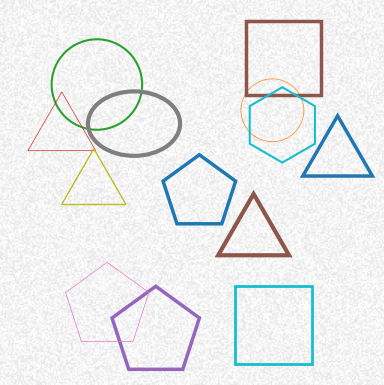[{"shape": "pentagon", "thickness": 2.5, "radius": 0.5, "center": [0.518, 0.499]}, {"shape": "triangle", "thickness": 2.5, "radius": 0.52, "center": [0.877, 0.595]}, {"shape": "circle", "thickness": 0.5, "radius": 0.41, "center": [0.708, 0.714]}, {"shape": "circle", "thickness": 1.5, "radius": 0.59, "center": [0.252, 0.78]}, {"shape": "triangle", "thickness": 0.5, "radius": 0.51, "center": [0.161, 0.659]}, {"shape": "pentagon", "thickness": 2.5, "radius": 0.6, "center": [0.405, 0.137]}, {"shape": "square", "thickness": 2.5, "radius": 0.48, "center": [0.737, 0.849]}, {"shape": "triangle", "thickness": 3, "radius": 0.53, "center": [0.659, 0.39]}, {"shape": "pentagon", "thickness": 0.5, "radius": 0.57, "center": [0.278, 0.205]}, {"shape": "oval", "thickness": 3, "radius": 0.6, "center": [0.348, 0.679]}, {"shape": "triangle", "thickness": 1, "radius": 0.48, "center": [0.244, 0.517]}, {"shape": "hexagon", "thickness": 1.5, "radius": 0.49, "center": [0.733, 0.676]}, {"shape": "square", "thickness": 2, "radius": 0.5, "center": [0.711, 0.156]}]